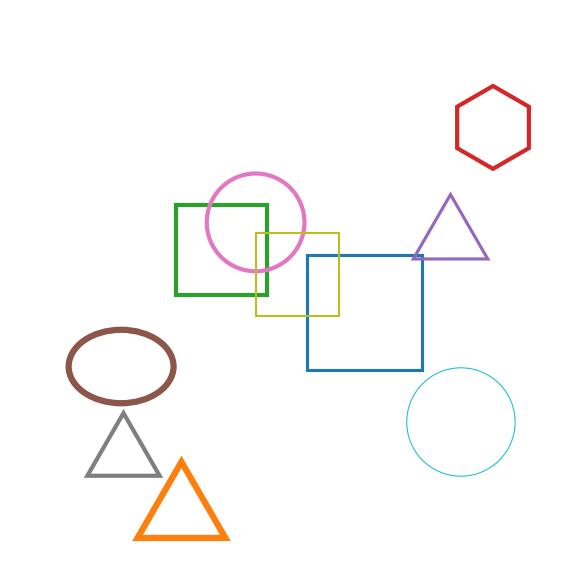[{"shape": "square", "thickness": 1.5, "radius": 0.5, "center": [0.632, 0.458]}, {"shape": "triangle", "thickness": 3, "radius": 0.44, "center": [0.314, 0.112]}, {"shape": "square", "thickness": 2, "radius": 0.39, "center": [0.383, 0.566]}, {"shape": "hexagon", "thickness": 2, "radius": 0.36, "center": [0.854, 0.779]}, {"shape": "triangle", "thickness": 1.5, "radius": 0.37, "center": [0.78, 0.588]}, {"shape": "oval", "thickness": 3, "radius": 0.45, "center": [0.21, 0.364]}, {"shape": "circle", "thickness": 2, "radius": 0.42, "center": [0.443, 0.614]}, {"shape": "triangle", "thickness": 2, "radius": 0.36, "center": [0.214, 0.211]}, {"shape": "square", "thickness": 1, "radius": 0.36, "center": [0.515, 0.524]}, {"shape": "circle", "thickness": 0.5, "radius": 0.47, "center": [0.798, 0.268]}]